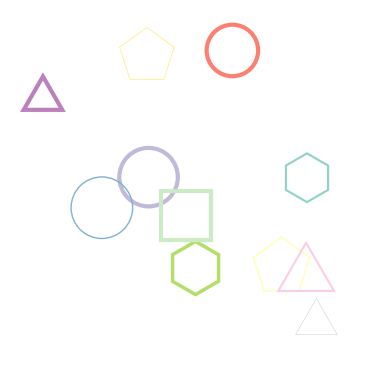[{"shape": "hexagon", "thickness": 1.5, "radius": 0.32, "center": [0.797, 0.538]}, {"shape": "pentagon", "thickness": 1, "radius": 0.38, "center": [0.731, 0.307]}, {"shape": "circle", "thickness": 3, "radius": 0.38, "center": [0.386, 0.54]}, {"shape": "circle", "thickness": 3, "radius": 0.33, "center": [0.604, 0.869]}, {"shape": "circle", "thickness": 1, "radius": 0.4, "center": [0.265, 0.46]}, {"shape": "hexagon", "thickness": 2.5, "radius": 0.35, "center": [0.508, 0.304]}, {"shape": "triangle", "thickness": 1.5, "radius": 0.42, "center": [0.795, 0.286]}, {"shape": "triangle", "thickness": 0.5, "radius": 0.31, "center": [0.822, 0.162]}, {"shape": "triangle", "thickness": 3, "radius": 0.29, "center": [0.112, 0.744]}, {"shape": "square", "thickness": 3, "radius": 0.32, "center": [0.483, 0.44]}, {"shape": "pentagon", "thickness": 0.5, "radius": 0.37, "center": [0.382, 0.854]}]